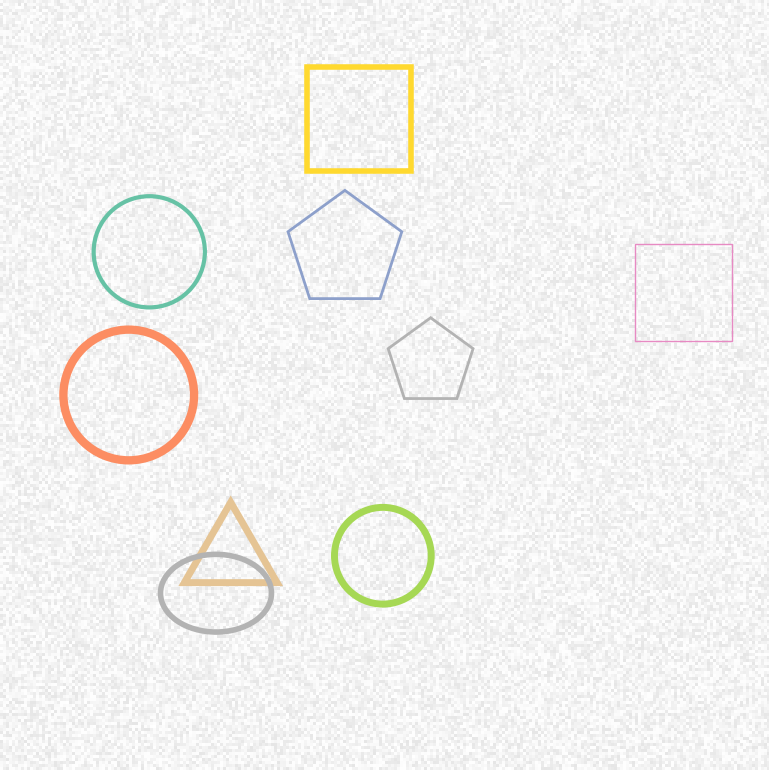[{"shape": "circle", "thickness": 1.5, "radius": 0.36, "center": [0.194, 0.673]}, {"shape": "circle", "thickness": 3, "radius": 0.42, "center": [0.167, 0.487]}, {"shape": "pentagon", "thickness": 1, "radius": 0.39, "center": [0.448, 0.675]}, {"shape": "square", "thickness": 0.5, "radius": 0.32, "center": [0.888, 0.62]}, {"shape": "circle", "thickness": 2.5, "radius": 0.31, "center": [0.497, 0.278]}, {"shape": "square", "thickness": 2, "radius": 0.34, "center": [0.466, 0.846]}, {"shape": "triangle", "thickness": 2.5, "radius": 0.35, "center": [0.3, 0.278]}, {"shape": "pentagon", "thickness": 1, "radius": 0.29, "center": [0.559, 0.529]}, {"shape": "oval", "thickness": 2, "radius": 0.36, "center": [0.281, 0.23]}]